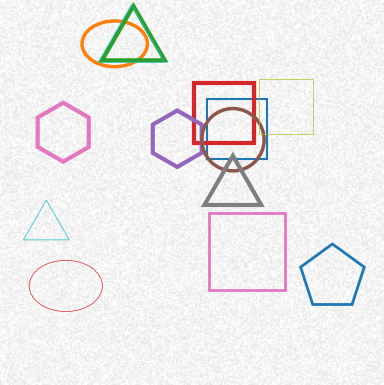[{"shape": "pentagon", "thickness": 2, "radius": 0.43, "center": [0.863, 0.279]}, {"shape": "square", "thickness": 1.5, "radius": 0.39, "center": [0.614, 0.665]}, {"shape": "oval", "thickness": 2.5, "radius": 0.42, "center": [0.298, 0.886]}, {"shape": "triangle", "thickness": 3, "radius": 0.47, "center": [0.347, 0.89]}, {"shape": "oval", "thickness": 0.5, "radius": 0.48, "center": [0.171, 0.257]}, {"shape": "square", "thickness": 3, "radius": 0.39, "center": [0.583, 0.706]}, {"shape": "hexagon", "thickness": 3, "radius": 0.37, "center": [0.46, 0.64]}, {"shape": "circle", "thickness": 2.5, "radius": 0.4, "center": [0.605, 0.637]}, {"shape": "square", "thickness": 2, "radius": 0.5, "center": [0.642, 0.346]}, {"shape": "hexagon", "thickness": 3, "radius": 0.38, "center": [0.164, 0.657]}, {"shape": "triangle", "thickness": 3, "radius": 0.43, "center": [0.605, 0.51]}, {"shape": "square", "thickness": 0.5, "radius": 0.36, "center": [0.743, 0.723]}, {"shape": "triangle", "thickness": 0.5, "radius": 0.34, "center": [0.12, 0.411]}, {"shape": "triangle", "thickness": 0.5, "radius": 0.5, "center": [0.341, 0.888]}]